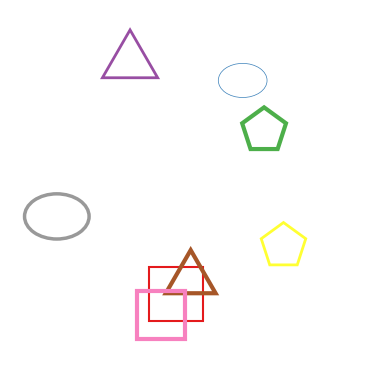[{"shape": "square", "thickness": 1.5, "radius": 0.35, "center": [0.457, 0.237]}, {"shape": "oval", "thickness": 0.5, "radius": 0.32, "center": [0.63, 0.791]}, {"shape": "pentagon", "thickness": 3, "radius": 0.3, "center": [0.686, 0.661]}, {"shape": "triangle", "thickness": 2, "radius": 0.41, "center": [0.338, 0.839]}, {"shape": "pentagon", "thickness": 2, "radius": 0.3, "center": [0.736, 0.361]}, {"shape": "triangle", "thickness": 3, "radius": 0.37, "center": [0.495, 0.276]}, {"shape": "square", "thickness": 3, "radius": 0.31, "center": [0.417, 0.181]}, {"shape": "oval", "thickness": 2.5, "radius": 0.42, "center": [0.148, 0.438]}]